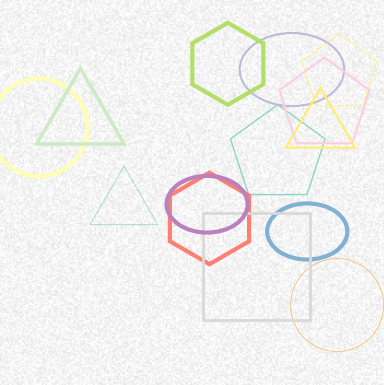[{"shape": "triangle", "thickness": 0.5, "radius": 0.51, "center": [0.322, 0.467]}, {"shape": "pentagon", "thickness": 1, "radius": 0.65, "center": [0.721, 0.599]}, {"shape": "circle", "thickness": 3, "radius": 0.63, "center": [0.101, 0.669]}, {"shape": "oval", "thickness": 1.5, "radius": 0.68, "center": [0.758, 0.819]}, {"shape": "hexagon", "thickness": 3, "radius": 0.59, "center": [0.544, 0.433]}, {"shape": "oval", "thickness": 3, "radius": 0.52, "center": [0.798, 0.399]}, {"shape": "circle", "thickness": 0.5, "radius": 0.6, "center": [0.876, 0.208]}, {"shape": "hexagon", "thickness": 3, "radius": 0.53, "center": [0.592, 0.834]}, {"shape": "pentagon", "thickness": 1.5, "radius": 0.62, "center": [0.843, 0.728]}, {"shape": "square", "thickness": 2, "radius": 0.7, "center": [0.665, 0.308]}, {"shape": "oval", "thickness": 3, "radius": 0.53, "center": [0.538, 0.47]}, {"shape": "triangle", "thickness": 2.5, "radius": 0.66, "center": [0.209, 0.692]}, {"shape": "triangle", "thickness": 1.5, "radius": 0.52, "center": [0.832, 0.668]}, {"shape": "pentagon", "thickness": 0.5, "radius": 0.52, "center": [0.882, 0.809]}]